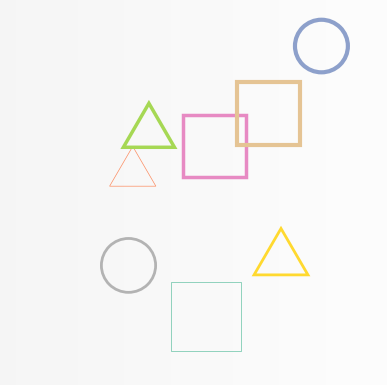[{"shape": "square", "thickness": 0.5, "radius": 0.45, "center": [0.533, 0.178]}, {"shape": "triangle", "thickness": 0.5, "radius": 0.34, "center": [0.343, 0.551]}, {"shape": "circle", "thickness": 3, "radius": 0.34, "center": [0.829, 0.88]}, {"shape": "square", "thickness": 2.5, "radius": 0.41, "center": [0.553, 0.621]}, {"shape": "triangle", "thickness": 2.5, "radius": 0.38, "center": [0.384, 0.656]}, {"shape": "triangle", "thickness": 2, "radius": 0.4, "center": [0.725, 0.326]}, {"shape": "square", "thickness": 3, "radius": 0.41, "center": [0.693, 0.705]}, {"shape": "circle", "thickness": 2, "radius": 0.35, "center": [0.332, 0.311]}]